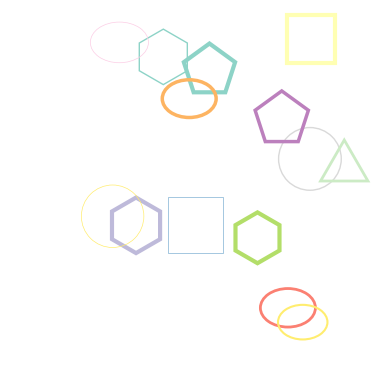[{"shape": "pentagon", "thickness": 3, "radius": 0.35, "center": [0.544, 0.817]}, {"shape": "hexagon", "thickness": 1, "radius": 0.36, "center": [0.424, 0.852]}, {"shape": "square", "thickness": 3, "radius": 0.31, "center": [0.807, 0.898]}, {"shape": "hexagon", "thickness": 3, "radius": 0.36, "center": [0.353, 0.415]}, {"shape": "oval", "thickness": 2, "radius": 0.36, "center": [0.748, 0.201]}, {"shape": "square", "thickness": 0.5, "radius": 0.36, "center": [0.508, 0.415]}, {"shape": "oval", "thickness": 2.5, "radius": 0.35, "center": [0.491, 0.744]}, {"shape": "hexagon", "thickness": 3, "radius": 0.33, "center": [0.669, 0.382]}, {"shape": "oval", "thickness": 0.5, "radius": 0.38, "center": [0.31, 0.89]}, {"shape": "circle", "thickness": 1, "radius": 0.41, "center": [0.805, 0.587]}, {"shape": "pentagon", "thickness": 2.5, "radius": 0.36, "center": [0.732, 0.691]}, {"shape": "triangle", "thickness": 2, "radius": 0.36, "center": [0.894, 0.565]}, {"shape": "circle", "thickness": 0.5, "radius": 0.41, "center": [0.292, 0.438]}, {"shape": "oval", "thickness": 1.5, "radius": 0.32, "center": [0.786, 0.163]}]